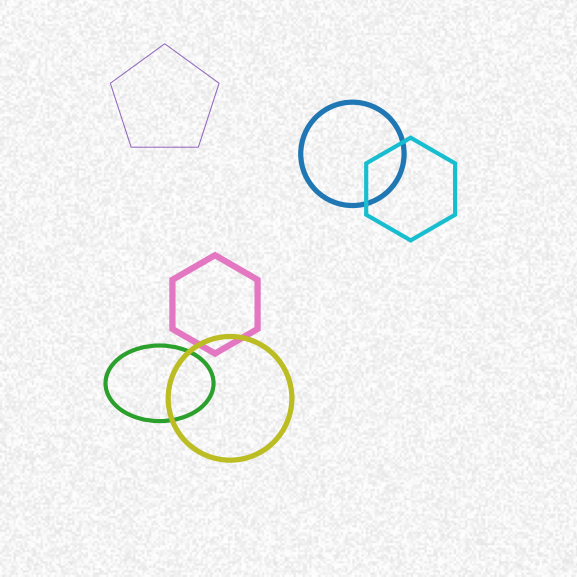[{"shape": "circle", "thickness": 2.5, "radius": 0.45, "center": [0.61, 0.733]}, {"shape": "oval", "thickness": 2, "radius": 0.47, "center": [0.276, 0.335]}, {"shape": "pentagon", "thickness": 0.5, "radius": 0.5, "center": [0.285, 0.824]}, {"shape": "hexagon", "thickness": 3, "radius": 0.43, "center": [0.372, 0.472]}, {"shape": "circle", "thickness": 2.5, "radius": 0.54, "center": [0.398, 0.309]}, {"shape": "hexagon", "thickness": 2, "radius": 0.44, "center": [0.711, 0.672]}]